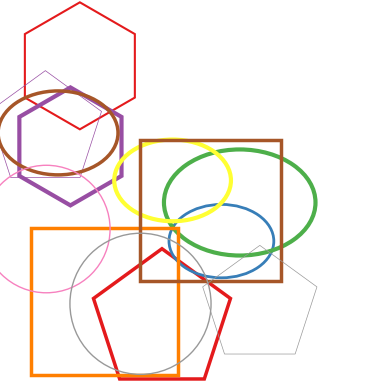[{"shape": "pentagon", "thickness": 2.5, "radius": 0.94, "center": [0.421, 0.167]}, {"shape": "hexagon", "thickness": 1.5, "radius": 0.82, "center": [0.207, 0.829]}, {"shape": "oval", "thickness": 2, "radius": 0.68, "center": [0.575, 0.374]}, {"shape": "oval", "thickness": 3, "radius": 0.98, "center": [0.623, 0.474]}, {"shape": "hexagon", "thickness": 3, "radius": 0.77, "center": [0.183, 0.62]}, {"shape": "pentagon", "thickness": 0.5, "radius": 0.77, "center": [0.118, 0.663]}, {"shape": "square", "thickness": 2.5, "radius": 0.96, "center": [0.271, 0.217]}, {"shape": "oval", "thickness": 3, "radius": 0.76, "center": [0.448, 0.531]}, {"shape": "oval", "thickness": 2.5, "radius": 0.78, "center": [0.151, 0.655]}, {"shape": "square", "thickness": 2.5, "radius": 0.91, "center": [0.546, 0.453]}, {"shape": "circle", "thickness": 1, "radius": 0.83, "center": [0.12, 0.405]}, {"shape": "circle", "thickness": 1, "radius": 0.92, "center": [0.365, 0.211]}, {"shape": "pentagon", "thickness": 0.5, "radius": 0.78, "center": [0.675, 0.207]}]